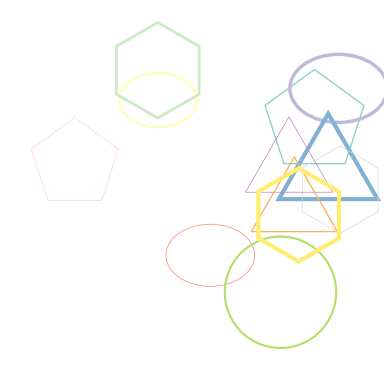[{"shape": "pentagon", "thickness": 1, "radius": 0.68, "center": [0.817, 0.684]}, {"shape": "oval", "thickness": 1.5, "radius": 0.5, "center": [0.41, 0.74]}, {"shape": "oval", "thickness": 2.5, "radius": 0.63, "center": [0.88, 0.77]}, {"shape": "oval", "thickness": 0.5, "radius": 0.58, "center": [0.546, 0.337]}, {"shape": "triangle", "thickness": 3, "radius": 0.74, "center": [0.852, 0.557]}, {"shape": "triangle", "thickness": 1, "radius": 0.65, "center": [0.765, 0.463]}, {"shape": "circle", "thickness": 1.5, "radius": 0.72, "center": [0.729, 0.241]}, {"shape": "pentagon", "thickness": 0.5, "radius": 0.6, "center": [0.194, 0.576]}, {"shape": "hexagon", "thickness": 0.5, "radius": 0.57, "center": [0.883, 0.507]}, {"shape": "triangle", "thickness": 0.5, "radius": 0.65, "center": [0.751, 0.566]}, {"shape": "hexagon", "thickness": 2, "radius": 0.62, "center": [0.41, 0.818]}, {"shape": "hexagon", "thickness": 3, "radius": 0.6, "center": [0.776, 0.442]}]